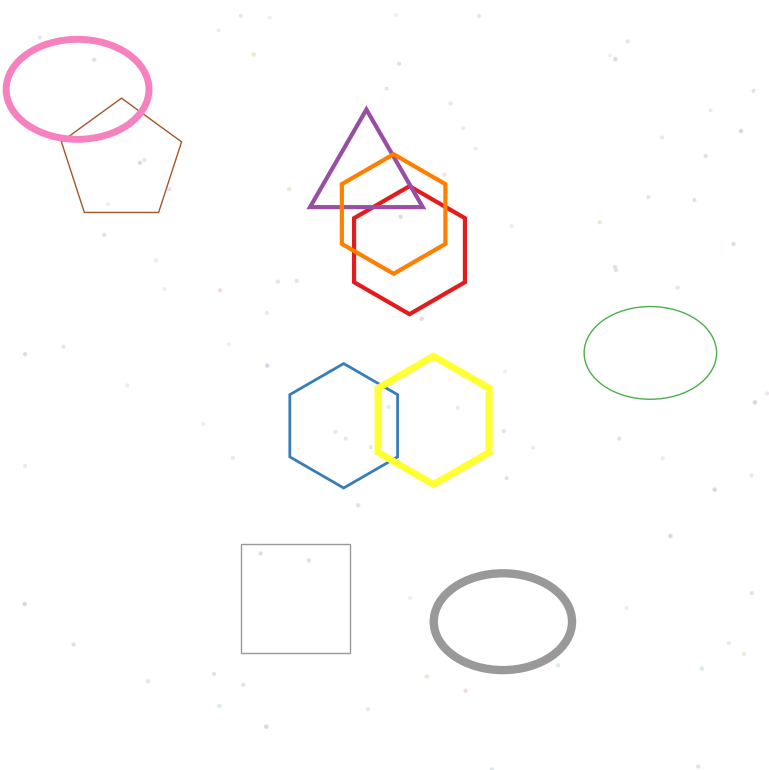[{"shape": "hexagon", "thickness": 1.5, "radius": 0.42, "center": [0.532, 0.675]}, {"shape": "hexagon", "thickness": 1, "radius": 0.4, "center": [0.446, 0.447]}, {"shape": "oval", "thickness": 0.5, "radius": 0.43, "center": [0.845, 0.542]}, {"shape": "triangle", "thickness": 1.5, "radius": 0.42, "center": [0.476, 0.773]}, {"shape": "hexagon", "thickness": 1.5, "radius": 0.39, "center": [0.511, 0.722]}, {"shape": "hexagon", "thickness": 2.5, "radius": 0.42, "center": [0.563, 0.454]}, {"shape": "pentagon", "thickness": 0.5, "radius": 0.41, "center": [0.158, 0.79]}, {"shape": "oval", "thickness": 2.5, "radius": 0.46, "center": [0.101, 0.884]}, {"shape": "square", "thickness": 0.5, "radius": 0.35, "center": [0.384, 0.223]}, {"shape": "oval", "thickness": 3, "radius": 0.45, "center": [0.653, 0.193]}]